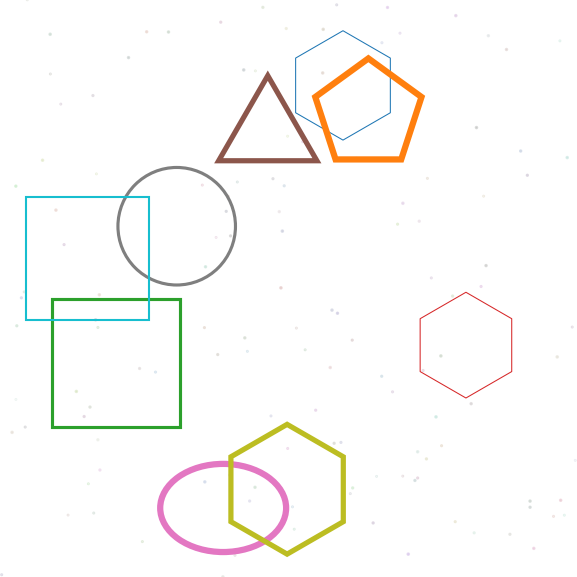[{"shape": "hexagon", "thickness": 0.5, "radius": 0.47, "center": [0.594, 0.851]}, {"shape": "pentagon", "thickness": 3, "radius": 0.48, "center": [0.638, 0.801]}, {"shape": "square", "thickness": 1.5, "radius": 0.55, "center": [0.201, 0.37]}, {"shape": "hexagon", "thickness": 0.5, "radius": 0.46, "center": [0.807, 0.401]}, {"shape": "triangle", "thickness": 2.5, "radius": 0.49, "center": [0.464, 0.77]}, {"shape": "oval", "thickness": 3, "radius": 0.55, "center": [0.386, 0.12]}, {"shape": "circle", "thickness": 1.5, "radius": 0.51, "center": [0.306, 0.607]}, {"shape": "hexagon", "thickness": 2.5, "radius": 0.56, "center": [0.497, 0.152]}, {"shape": "square", "thickness": 1, "radius": 0.54, "center": [0.152, 0.552]}]